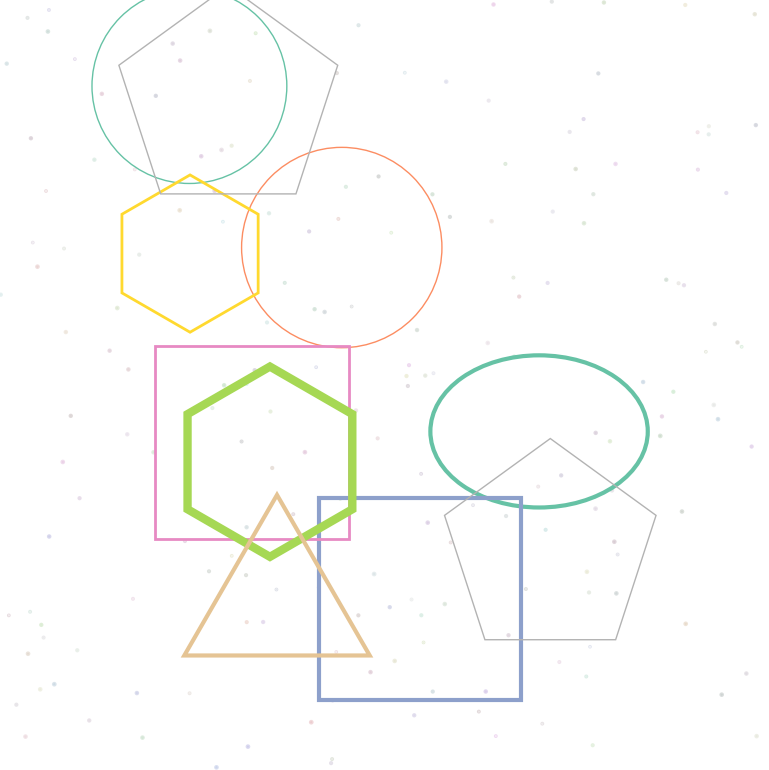[{"shape": "oval", "thickness": 1.5, "radius": 0.71, "center": [0.7, 0.44]}, {"shape": "circle", "thickness": 0.5, "radius": 0.63, "center": [0.246, 0.888]}, {"shape": "circle", "thickness": 0.5, "radius": 0.65, "center": [0.444, 0.679]}, {"shape": "square", "thickness": 1.5, "radius": 0.66, "center": [0.546, 0.222]}, {"shape": "square", "thickness": 1, "radius": 0.63, "center": [0.327, 0.425]}, {"shape": "hexagon", "thickness": 3, "radius": 0.62, "center": [0.351, 0.4]}, {"shape": "hexagon", "thickness": 1, "radius": 0.51, "center": [0.247, 0.671]}, {"shape": "triangle", "thickness": 1.5, "radius": 0.7, "center": [0.36, 0.218]}, {"shape": "pentagon", "thickness": 0.5, "radius": 0.75, "center": [0.297, 0.869]}, {"shape": "pentagon", "thickness": 0.5, "radius": 0.72, "center": [0.715, 0.286]}]